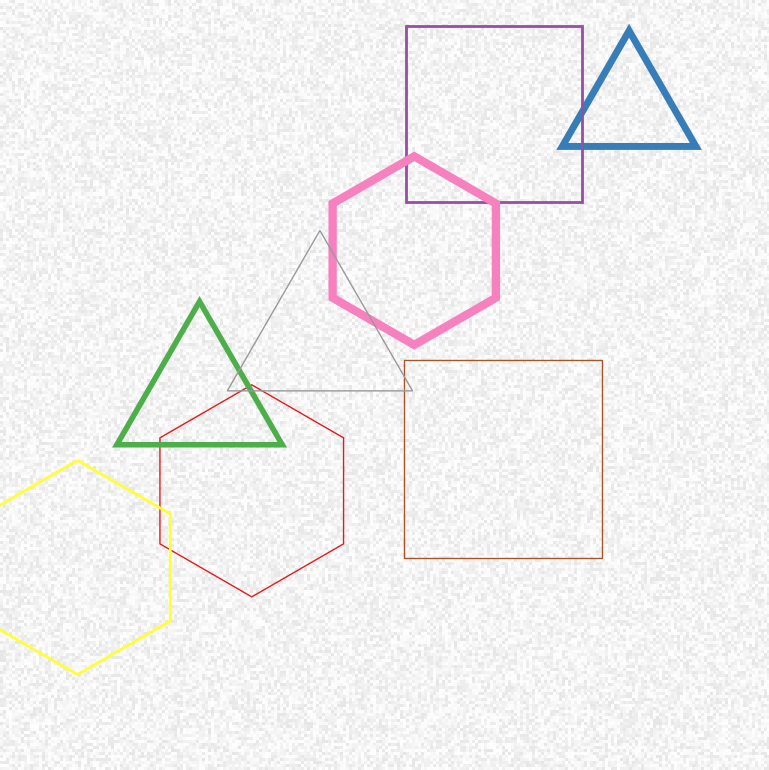[{"shape": "hexagon", "thickness": 0.5, "radius": 0.69, "center": [0.327, 0.363]}, {"shape": "triangle", "thickness": 2.5, "radius": 0.5, "center": [0.817, 0.86]}, {"shape": "triangle", "thickness": 2, "radius": 0.62, "center": [0.259, 0.484]}, {"shape": "square", "thickness": 1, "radius": 0.57, "center": [0.642, 0.852]}, {"shape": "hexagon", "thickness": 1, "radius": 0.7, "center": [0.101, 0.263]}, {"shape": "square", "thickness": 0.5, "radius": 0.64, "center": [0.654, 0.404]}, {"shape": "hexagon", "thickness": 3, "radius": 0.61, "center": [0.538, 0.675]}, {"shape": "triangle", "thickness": 0.5, "radius": 0.69, "center": [0.415, 0.562]}]